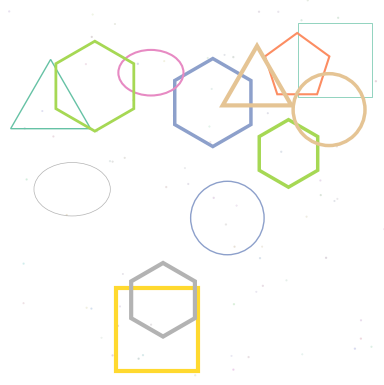[{"shape": "triangle", "thickness": 1, "radius": 0.6, "center": [0.131, 0.726]}, {"shape": "square", "thickness": 0.5, "radius": 0.49, "center": [0.87, 0.844]}, {"shape": "pentagon", "thickness": 1.5, "radius": 0.44, "center": [0.772, 0.826]}, {"shape": "hexagon", "thickness": 2.5, "radius": 0.57, "center": [0.553, 0.734]}, {"shape": "circle", "thickness": 1, "radius": 0.48, "center": [0.591, 0.434]}, {"shape": "oval", "thickness": 1.5, "radius": 0.42, "center": [0.392, 0.811]}, {"shape": "hexagon", "thickness": 2, "radius": 0.58, "center": [0.246, 0.776]}, {"shape": "hexagon", "thickness": 2.5, "radius": 0.44, "center": [0.749, 0.601]}, {"shape": "square", "thickness": 3, "radius": 0.53, "center": [0.408, 0.144]}, {"shape": "circle", "thickness": 2.5, "radius": 0.47, "center": [0.855, 0.715]}, {"shape": "triangle", "thickness": 3, "radius": 0.52, "center": [0.668, 0.778]}, {"shape": "oval", "thickness": 0.5, "radius": 0.5, "center": [0.187, 0.509]}, {"shape": "hexagon", "thickness": 3, "radius": 0.48, "center": [0.423, 0.221]}]